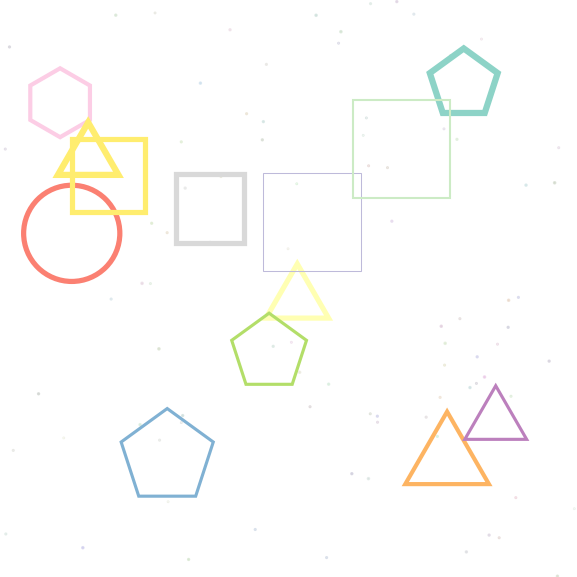[{"shape": "pentagon", "thickness": 3, "radius": 0.31, "center": [0.803, 0.853]}, {"shape": "triangle", "thickness": 2.5, "radius": 0.31, "center": [0.515, 0.48]}, {"shape": "square", "thickness": 0.5, "radius": 0.42, "center": [0.54, 0.614]}, {"shape": "circle", "thickness": 2.5, "radius": 0.42, "center": [0.124, 0.595]}, {"shape": "pentagon", "thickness": 1.5, "radius": 0.42, "center": [0.29, 0.208]}, {"shape": "triangle", "thickness": 2, "radius": 0.42, "center": [0.774, 0.203]}, {"shape": "pentagon", "thickness": 1.5, "radius": 0.34, "center": [0.466, 0.389]}, {"shape": "hexagon", "thickness": 2, "radius": 0.3, "center": [0.104, 0.821]}, {"shape": "square", "thickness": 2.5, "radius": 0.3, "center": [0.364, 0.639]}, {"shape": "triangle", "thickness": 1.5, "radius": 0.31, "center": [0.858, 0.269]}, {"shape": "square", "thickness": 1, "radius": 0.42, "center": [0.695, 0.742]}, {"shape": "triangle", "thickness": 3, "radius": 0.3, "center": [0.153, 0.727]}, {"shape": "square", "thickness": 2.5, "radius": 0.32, "center": [0.188, 0.696]}]